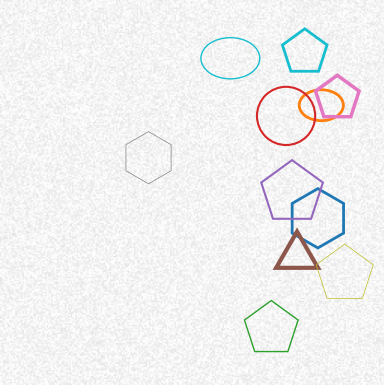[{"shape": "hexagon", "thickness": 2, "radius": 0.39, "center": [0.826, 0.433]}, {"shape": "oval", "thickness": 2, "radius": 0.29, "center": [0.835, 0.727]}, {"shape": "pentagon", "thickness": 1, "radius": 0.37, "center": [0.705, 0.146]}, {"shape": "circle", "thickness": 1.5, "radius": 0.38, "center": [0.743, 0.699]}, {"shape": "pentagon", "thickness": 1.5, "radius": 0.42, "center": [0.759, 0.5]}, {"shape": "triangle", "thickness": 3, "radius": 0.31, "center": [0.772, 0.336]}, {"shape": "pentagon", "thickness": 2.5, "radius": 0.3, "center": [0.876, 0.745]}, {"shape": "hexagon", "thickness": 0.5, "radius": 0.34, "center": [0.386, 0.59]}, {"shape": "pentagon", "thickness": 0.5, "radius": 0.39, "center": [0.895, 0.288]}, {"shape": "pentagon", "thickness": 2, "radius": 0.31, "center": [0.792, 0.864]}, {"shape": "oval", "thickness": 1, "radius": 0.38, "center": [0.598, 0.849]}]